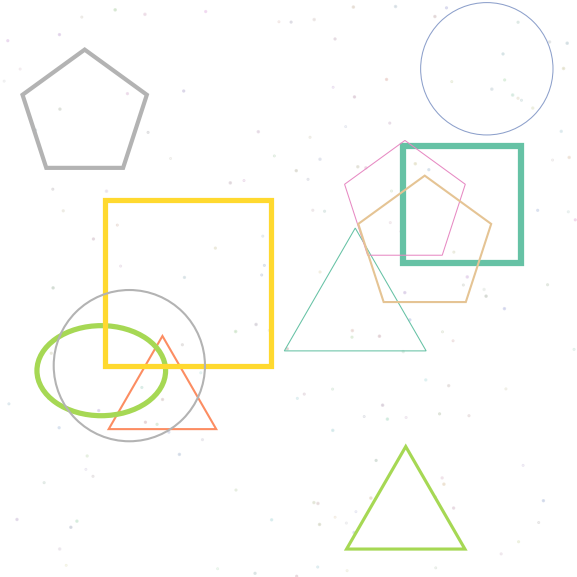[{"shape": "triangle", "thickness": 0.5, "radius": 0.71, "center": [0.615, 0.462]}, {"shape": "square", "thickness": 3, "radius": 0.51, "center": [0.8, 0.645]}, {"shape": "triangle", "thickness": 1, "radius": 0.54, "center": [0.281, 0.31]}, {"shape": "circle", "thickness": 0.5, "radius": 0.57, "center": [0.843, 0.88]}, {"shape": "pentagon", "thickness": 0.5, "radius": 0.55, "center": [0.701, 0.646]}, {"shape": "oval", "thickness": 2.5, "radius": 0.56, "center": [0.175, 0.357]}, {"shape": "triangle", "thickness": 1.5, "radius": 0.59, "center": [0.703, 0.108]}, {"shape": "square", "thickness": 2.5, "radius": 0.72, "center": [0.326, 0.509]}, {"shape": "pentagon", "thickness": 1, "radius": 0.61, "center": [0.735, 0.574]}, {"shape": "circle", "thickness": 1, "radius": 0.65, "center": [0.224, 0.366]}, {"shape": "pentagon", "thickness": 2, "radius": 0.57, "center": [0.147, 0.8]}]